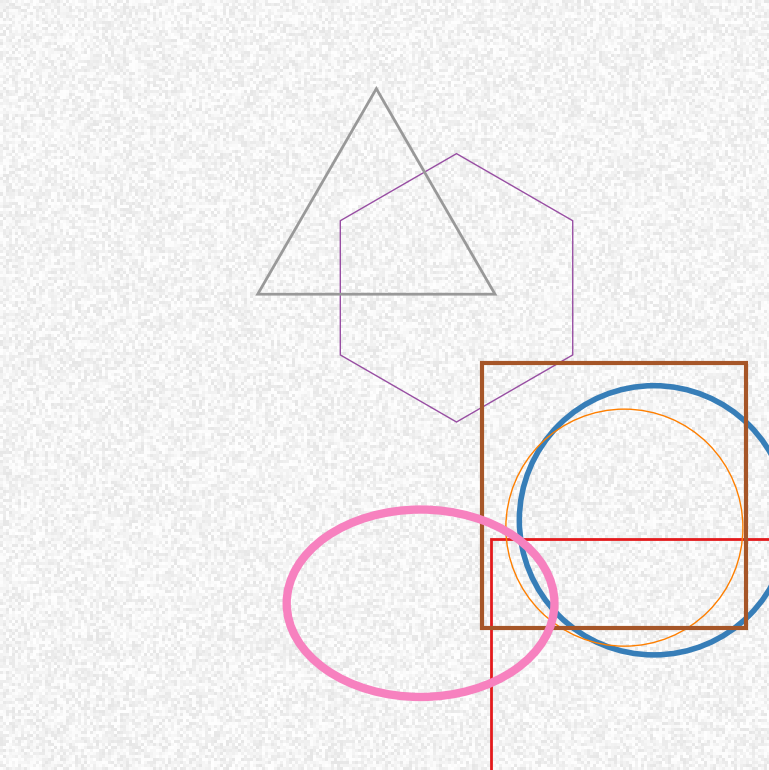[{"shape": "square", "thickness": 1, "radius": 0.98, "center": [0.833, 0.105]}, {"shape": "circle", "thickness": 2, "radius": 0.87, "center": [0.849, 0.324]}, {"shape": "hexagon", "thickness": 0.5, "radius": 0.87, "center": [0.593, 0.626]}, {"shape": "circle", "thickness": 0.5, "radius": 0.77, "center": [0.811, 0.315]}, {"shape": "square", "thickness": 1.5, "radius": 0.86, "center": [0.797, 0.357]}, {"shape": "oval", "thickness": 3, "radius": 0.87, "center": [0.546, 0.217]}, {"shape": "triangle", "thickness": 1, "radius": 0.89, "center": [0.489, 0.707]}]